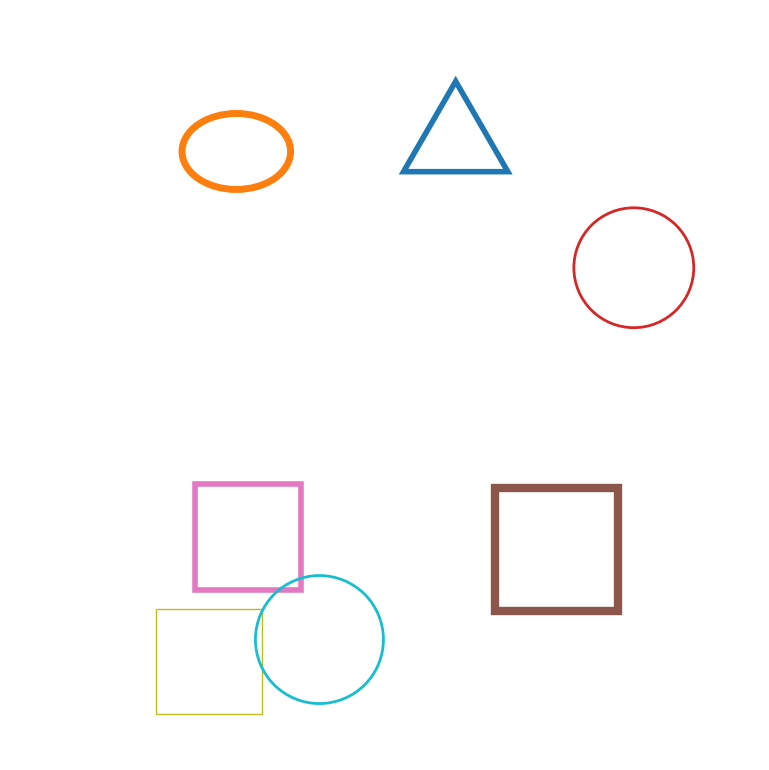[{"shape": "triangle", "thickness": 2, "radius": 0.39, "center": [0.592, 0.816]}, {"shape": "oval", "thickness": 2.5, "radius": 0.35, "center": [0.307, 0.803]}, {"shape": "circle", "thickness": 1, "radius": 0.39, "center": [0.823, 0.652]}, {"shape": "square", "thickness": 3, "radius": 0.4, "center": [0.723, 0.286]}, {"shape": "square", "thickness": 2, "radius": 0.34, "center": [0.322, 0.303]}, {"shape": "square", "thickness": 0.5, "radius": 0.34, "center": [0.271, 0.141]}, {"shape": "circle", "thickness": 1, "radius": 0.42, "center": [0.415, 0.169]}]